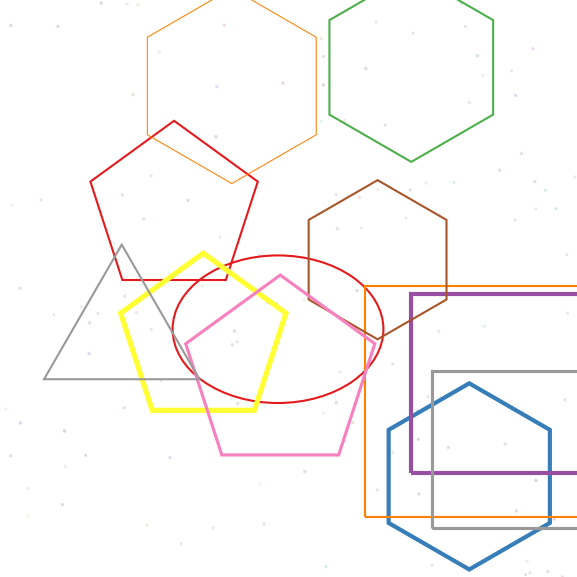[{"shape": "oval", "thickness": 1, "radius": 0.91, "center": [0.481, 0.429]}, {"shape": "pentagon", "thickness": 1, "radius": 0.76, "center": [0.301, 0.638]}, {"shape": "hexagon", "thickness": 2, "radius": 0.81, "center": [0.813, 0.174]}, {"shape": "hexagon", "thickness": 1, "radius": 0.82, "center": [0.712, 0.882]}, {"shape": "square", "thickness": 2, "radius": 0.78, "center": [0.867, 0.334]}, {"shape": "square", "thickness": 1, "radius": 1.0, "center": [0.832, 0.304]}, {"shape": "hexagon", "thickness": 0.5, "radius": 0.84, "center": [0.401, 0.85]}, {"shape": "pentagon", "thickness": 2.5, "radius": 0.75, "center": [0.352, 0.41]}, {"shape": "hexagon", "thickness": 1, "radius": 0.69, "center": [0.654, 0.549]}, {"shape": "pentagon", "thickness": 1.5, "radius": 0.86, "center": [0.485, 0.351]}, {"shape": "square", "thickness": 1.5, "radius": 0.68, "center": [0.885, 0.221]}, {"shape": "triangle", "thickness": 1, "radius": 0.78, "center": [0.211, 0.42]}]